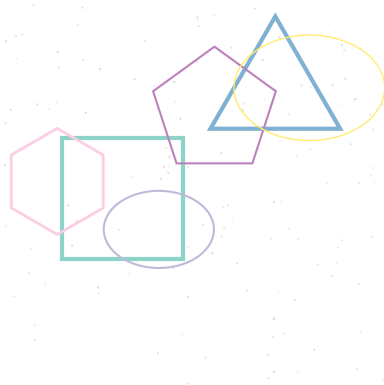[{"shape": "square", "thickness": 3, "radius": 0.78, "center": [0.318, 0.485]}, {"shape": "oval", "thickness": 1.5, "radius": 0.72, "center": [0.413, 0.404]}, {"shape": "triangle", "thickness": 3, "radius": 0.97, "center": [0.715, 0.763]}, {"shape": "hexagon", "thickness": 2, "radius": 0.69, "center": [0.149, 0.529]}, {"shape": "pentagon", "thickness": 1.5, "radius": 0.84, "center": [0.557, 0.711]}, {"shape": "oval", "thickness": 1, "radius": 0.98, "center": [0.803, 0.772]}]